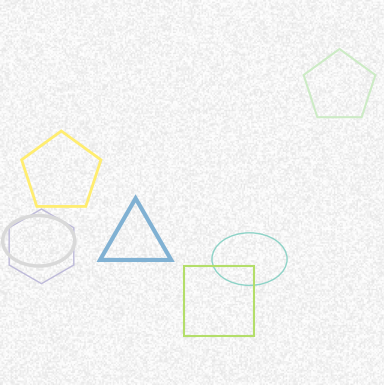[{"shape": "oval", "thickness": 1, "radius": 0.49, "center": [0.648, 0.327]}, {"shape": "hexagon", "thickness": 1, "radius": 0.48, "center": [0.108, 0.36]}, {"shape": "triangle", "thickness": 3, "radius": 0.53, "center": [0.352, 0.378]}, {"shape": "square", "thickness": 1.5, "radius": 0.46, "center": [0.569, 0.218]}, {"shape": "oval", "thickness": 2.5, "radius": 0.47, "center": [0.101, 0.375]}, {"shape": "pentagon", "thickness": 1.5, "radius": 0.49, "center": [0.882, 0.775]}, {"shape": "pentagon", "thickness": 2, "radius": 0.54, "center": [0.159, 0.551]}]